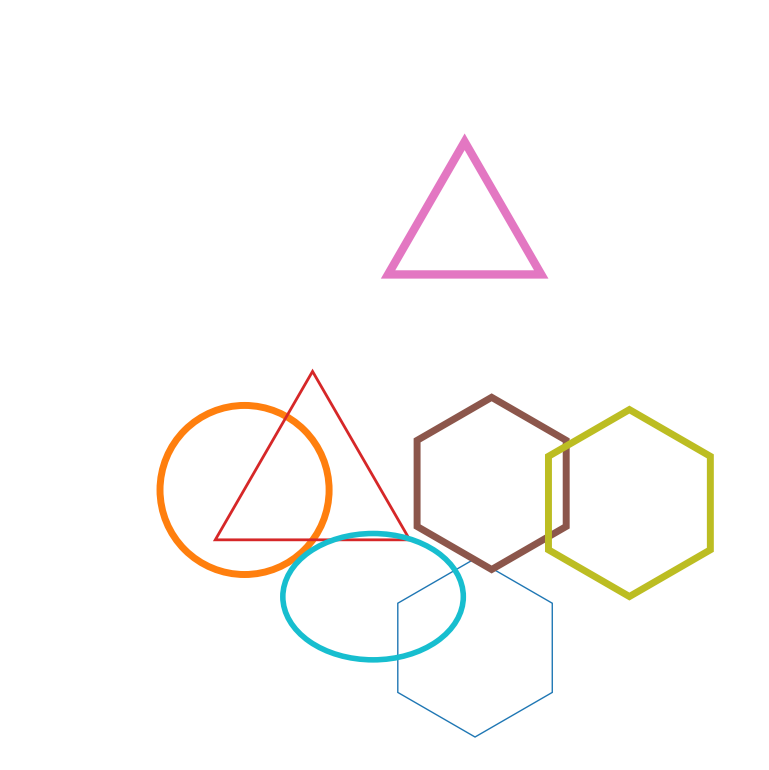[{"shape": "hexagon", "thickness": 0.5, "radius": 0.58, "center": [0.617, 0.159]}, {"shape": "circle", "thickness": 2.5, "radius": 0.55, "center": [0.318, 0.364]}, {"shape": "triangle", "thickness": 1, "radius": 0.73, "center": [0.406, 0.372]}, {"shape": "hexagon", "thickness": 2.5, "radius": 0.56, "center": [0.639, 0.372]}, {"shape": "triangle", "thickness": 3, "radius": 0.57, "center": [0.603, 0.701]}, {"shape": "hexagon", "thickness": 2.5, "radius": 0.61, "center": [0.817, 0.347]}, {"shape": "oval", "thickness": 2, "radius": 0.59, "center": [0.485, 0.225]}]